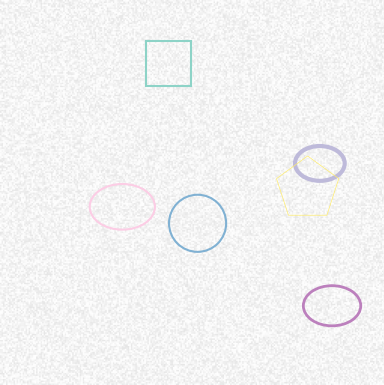[{"shape": "square", "thickness": 1.5, "radius": 0.29, "center": [0.437, 0.834]}, {"shape": "oval", "thickness": 3, "radius": 0.32, "center": [0.831, 0.576]}, {"shape": "circle", "thickness": 1.5, "radius": 0.37, "center": [0.513, 0.42]}, {"shape": "oval", "thickness": 1.5, "radius": 0.42, "center": [0.318, 0.463]}, {"shape": "oval", "thickness": 2, "radius": 0.37, "center": [0.862, 0.206]}, {"shape": "pentagon", "thickness": 0.5, "radius": 0.43, "center": [0.799, 0.51]}]